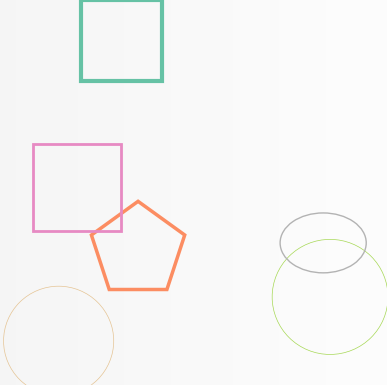[{"shape": "square", "thickness": 3, "radius": 0.53, "center": [0.313, 0.895]}, {"shape": "pentagon", "thickness": 2.5, "radius": 0.63, "center": [0.356, 0.35]}, {"shape": "square", "thickness": 2, "radius": 0.57, "center": [0.198, 0.513]}, {"shape": "circle", "thickness": 0.5, "radius": 0.75, "center": [0.852, 0.229]}, {"shape": "circle", "thickness": 0.5, "radius": 0.71, "center": [0.151, 0.114]}, {"shape": "oval", "thickness": 1, "radius": 0.56, "center": [0.834, 0.369]}]